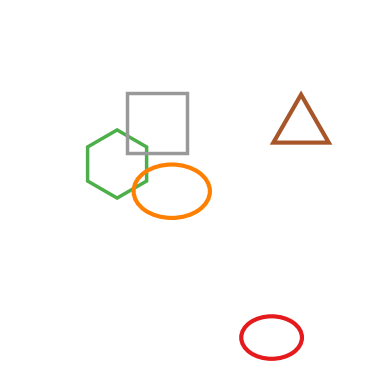[{"shape": "oval", "thickness": 3, "radius": 0.39, "center": [0.705, 0.123]}, {"shape": "hexagon", "thickness": 2.5, "radius": 0.44, "center": [0.304, 0.574]}, {"shape": "oval", "thickness": 3, "radius": 0.5, "center": [0.446, 0.503]}, {"shape": "triangle", "thickness": 3, "radius": 0.42, "center": [0.782, 0.671]}, {"shape": "square", "thickness": 2.5, "radius": 0.39, "center": [0.408, 0.681]}]